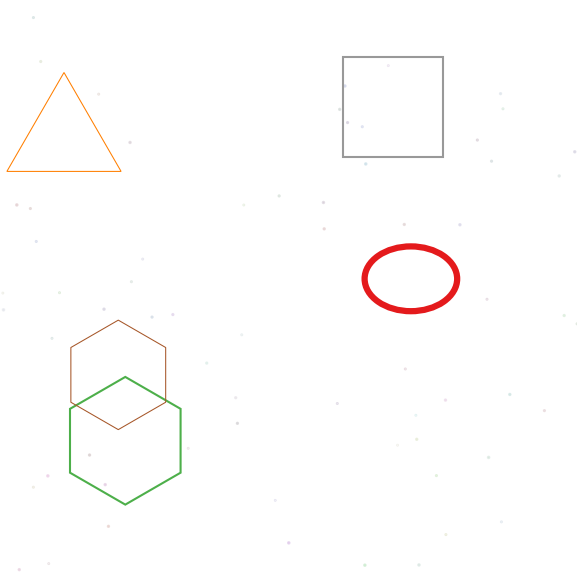[{"shape": "oval", "thickness": 3, "radius": 0.4, "center": [0.711, 0.516]}, {"shape": "hexagon", "thickness": 1, "radius": 0.55, "center": [0.217, 0.236]}, {"shape": "triangle", "thickness": 0.5, "radius": 0.57, "center": [0.111, 0.759]}, {"shape": "hexagon", "thickness": 0.5, "radius": 0.47, "center": [0.205, 0.35]}, {"shape": "square", "thickness": 1, "radius": 0.43, "center": [0.681, 0.813]}]